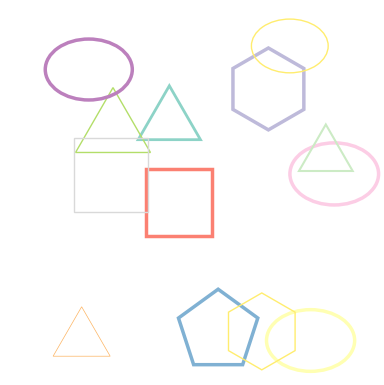[{"shape": "triangle", "thickness": 2, "radius": 0.47, "center": [0.44, 0.684]}, {"shape": "oval", "thickness": 2.5, "radius": 0.57, "center": [0.807, 0.116]}, {"shape": "hexagon", "thickness": 2.5, "radius": 0.53, "center": [0.697, 0.769]}, {"shape": "square", "thickness": 2.5, "radius": 0.43, "center": [0.464, 0.474]}, {"shape": "pentagon", "thickness": 2.5, "radius": 0.54, "center": [0.567, 0.14]}, {"shape": "triangle", "thickness": 0.5, "radius": 0.43, "center": [0.212, 0.118]}, {"shape": "triangle", "thickness": 1, "radius": 0.56, "center": [0.294, 0.66]}, {"shape": "oval", "thickness": 2.5, "radius": 0.58, "center": [0.868, 0.548]}, {"shape": "square", "thickness": 1, "radius": 0.48, "center": [0.289, 0.545]}, {"shape": "oval", "thickness": 2.5, "radius": 0.57, "center": [0.231, 0.819]}, {"shape": "triangle", "thickness": 1.5, "radius": 0.4, "center": [0.846, 0.596]}, {"shape": "hexagon", "thickness": 1, "radius": 0.5, "center": [0.68, 0.139]}, {"shape": "oval", "thickness": 1, "radius": 0.5, "center": [0.753, 0.881]}]